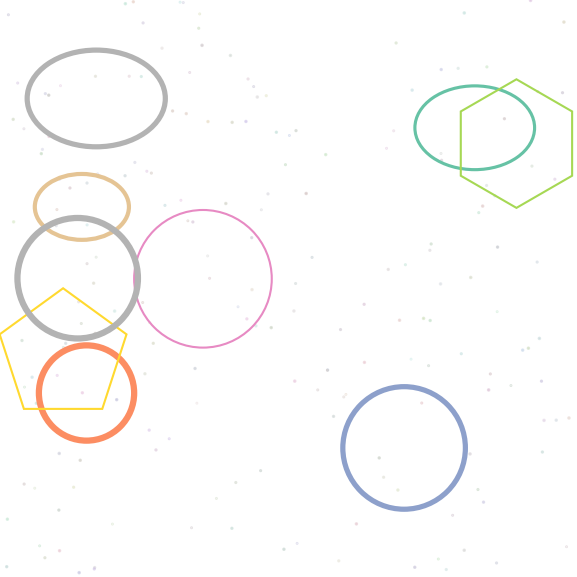[{"shape": "oval", "thickness": 1.5, "radius": 0.52, "center": [0.822, 0.778]}, {"shape": "circle", "thickness": 3, "radius": 0.41, "center": [0.15, 0.319]}, {"shape": "circle", "thickness": 2.5, "radius": 0.53, "center": [0.7, 0.223]}, {"shape": "circle", "thickness": 1, "radius": 0.6, "center": [0.351, 0.516]}, {"shape": "hexagon", "thickness": 1, "radius": 0.56, "center": [0.894, 0.75]}, {"shape": "pentagon", "thickness": 1, "radius": 0.58, "center": [0.109, 0.384]}, {"shape": "oval", "thickness": 2, "radius": 0.41, "center": [0.142, 0.641]}, {"shape": "circle", "thickness": 3, "radius": 0.52, "center": [0.135, 0.517]}, {"shape": "oval", "thickness": 2.5, "radius": 0.6, "center": [0.167, 0.829]}]